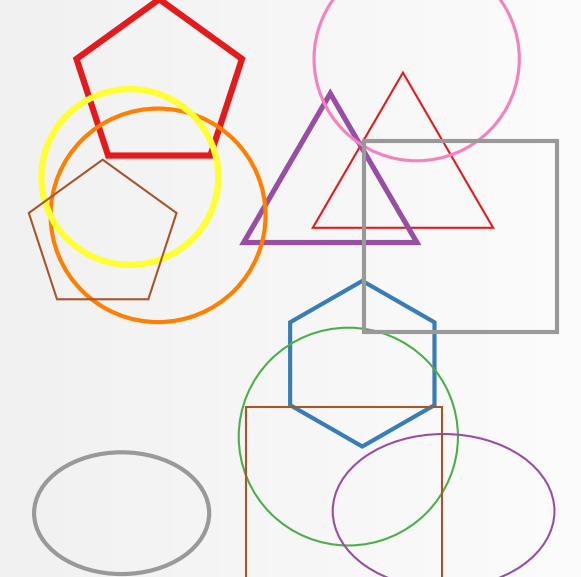[{"shape": "pentagon", "thickness": 3, "radius": 0.75, "center": [0.274, 0.851]}, {"shape": "triangle", "thickness": 1, "radius": 0.9, "center": [0.693, 0.694]}, {"shape": "hexagon", "thickness": 2, "radius": 0.72, "center": [0.623, 0.369]}, {"shape": "circle", "thickness": 1, "radius": 0.94, "center": [0.599, 0.243]}, {"shape": "oval", "thickness": 1, "radius": 0.95, "center": [0.763, 0.114]}, {"shape": "triangle", "thickness": 2.5, "radius": 0.86, "center": [0.568, 0.665]}, {"shape": "circle", "thickness": 2, "radius": 0.92, "center": [0.272, 0.626]}, {"shape": "circle", "thickness": 3, "radius": 0.76, "center": [0.223, 0.693]}, {"shape": "pentagon", "thickness": 1, "radius": 0.67, "center": [0.177, 0.589]}, {"shape": "square", "thickness": 1, "radius": 0.84, "center": [0.592, 0.125]}, {"shape": "circle", "thickness": 1.5, "radius": 0.88, "center": [0.717, 0.897]}, {"shape": "square", "thickness": 2, "radius": 0.83, "center": [0.792, 0.589]}, {"shape": "oval", "thickness": 2, "radius": 0.75, "center": [0.209, 0.111]}]